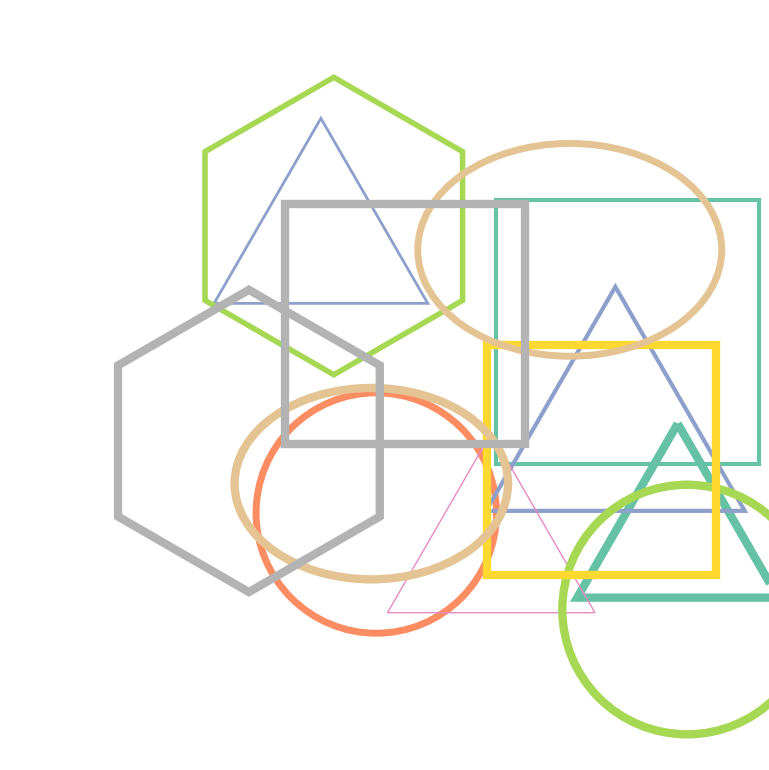[{"shape": "triangle", "thickness": 3, "radius": 0.75, "center": [0.88, 0.299]}, {"shape": "square", "thickness": 1.5, "radius": 0.86, "center": [0.815, 0.569]}, {"shape": "circle", "thickness": 2.5, "radius": 0.78, "center": [0.489, 0.334]}, {"shape": "triangle", "thickness": 1.5, "radius": 0.97, "center": [0.799, 0.434]}, {"shape": "triangle", "thickness": 1, "radius": 0.8, "center": [0.417, 0.686]}, {"shape": "triangle", "thickness": 0.5, "radius": 0.78, "center": [0.638, 0.282]}, {"shape": "hexagon", "thickness": 2, "radius": 0.97, "center": [0.433, 0.706]}, {"shape": "circle", "thickness": 3, "radius": 0.81, "center": [0.892, 0.208]}, {"shape": "square", "thickness": 3, "radius": 0.75, "center": [0.781, 0.403]}, {"shape": "oval", "thickness": 2.5, "radius": 0.99, "center": [0.74, 0.676]}, {"shape": "oval", "thickness": 3, "radius": 0.89, "center": [0.482, 0.372]}, {"shape": "hexagon", "thickness": 3, "radius": 0.98, "center": [0.323, 0.427]}, {"shape": "square", "thickness": 3, "radius": 0.78, "center": [0.526, 0.579]}]